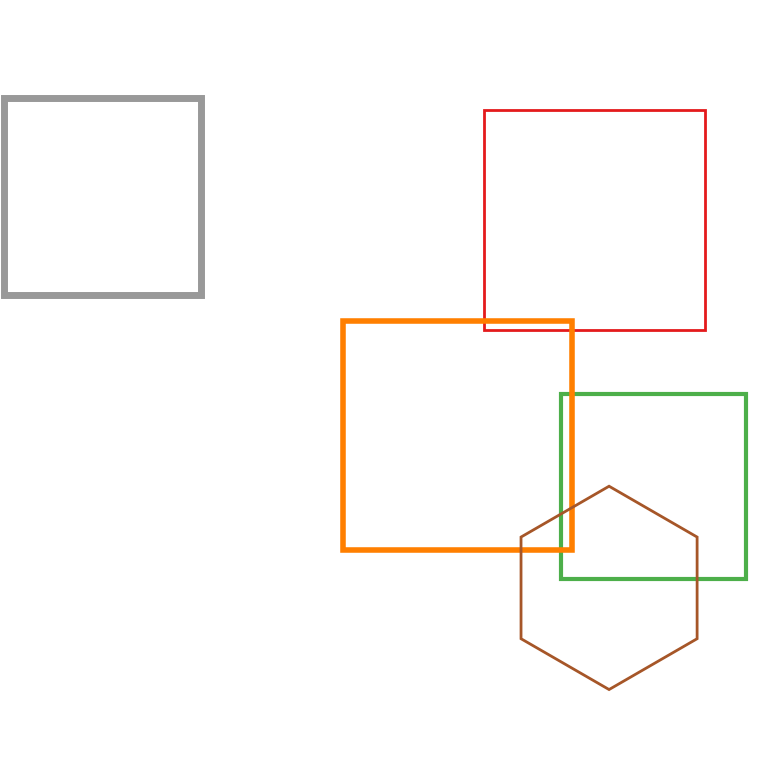[{"shape": "square", "thickness": 1, "radius": 0.72, "center": [0.772, 0.714]}, {"shape": "square", "thickness": 1.5, "radius": 0.6, "center": [0.848, 0.369]}, {"shape": "square", "thickness": 2, "radius": 0.74, "center": [0.594, 0.434]}, {"shape": "hexagon", "thickness": 1, "radius": 0.66, "center": [0.791, 0.237]}, {"shape": "square", "thickness": 2.5, "radius": 0.64, "center": [0.133, 0.745]}]